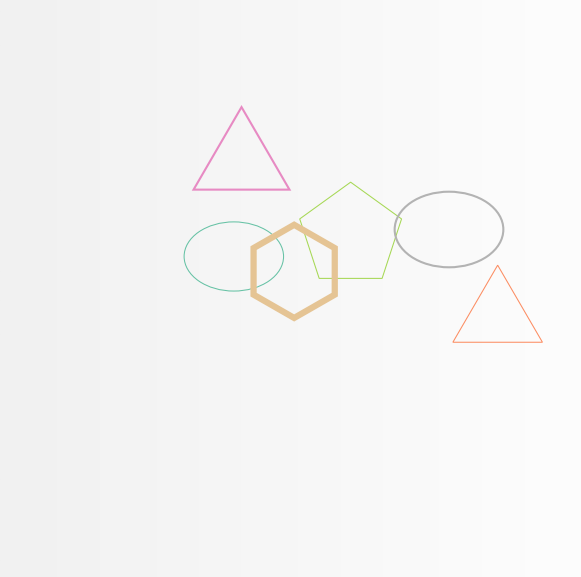[{"shape": "oval", "thickness": 0.5, "radius": 0.43, "center": [0.402, 0.555]}, {"shape": "triangle", "thickness": 0.5, "radius": 0.44, "center": [0.856, 0.451]}, {"shape": "triangle", "thickness": 1, "radius": 0.48, "center": [0.416, 0.718]}, {"shape": "pentagon", "thickness": 0.5, "radius": 0.46, "center": [0.603, 0.592]}, {"shape": "hexagon", "thickness": 3, "radius": 0.4, "center": [0.506, 0.529]}, {"shape": "oval", "thickness": 1, "radius": 0.47, "center": [0.772, 0.602]}]